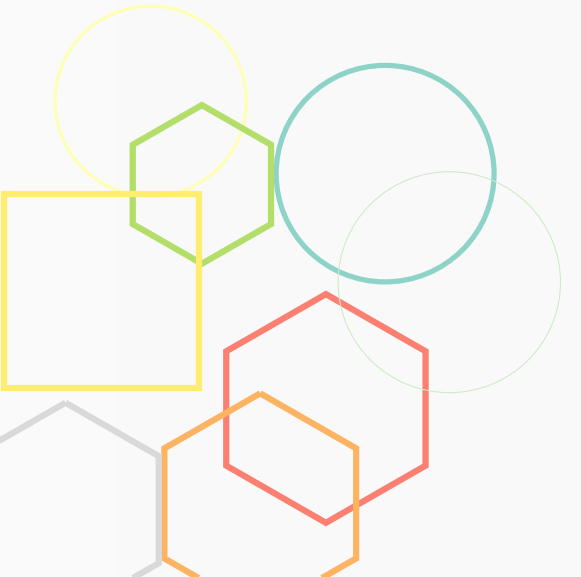[{"shape": "circle", "thickness": 2.5, "radius": 0.94, "center": [0.663, 0.698]}, {"shape": "circle", "thickness": 1.5, "radius": 0.82, "center": [0.259, 0.824]}, {"shape": "hexagon", "thickness": 3, "radius": 0.99, "center": [0.561, 0.292]}, {"shape": "hexagon", "thickness": 3, "radius": 0.95, "center": [0.448, 0.127]}, {"shape": "hexagon", "thickness": 3, "radius": 0.69, "center": [0.347, 0.68]}, {"shape": "hexagon", "thickness": 3, "radius": 0.93, "center": [0.113, 0.117]}, {"shape": "circle", "thickness": 0.5, "radius": 0.96, "center": [0.773, 0.51]}, {"shape": "square", "thickness": 3, "radius": 0.84, "center": [0.174, 0.496]}]